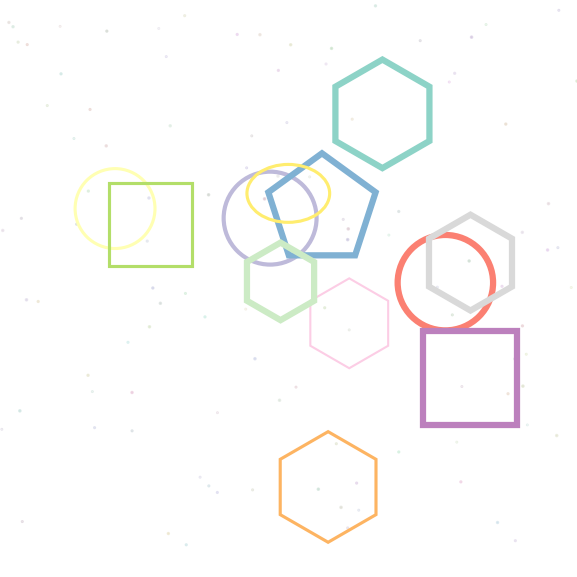[{"shape": "hexagon", "thickness": 3, "radius": 0.47, "center": [0.662, 0.802]}, {"shape": "circle", "thickness": 1.5, "radius": 0.35, "center": [0.199, 0.638]}, {"shape": "circle", "thickness": 2, "radius": 0.4, "center": [0.468, 0.621]}, {"shape": "circle", "thickness": 3, "radius": 0.41, "center": [0.771, 0.51]}, {"shape": "pentagon", "thickness": 3, "radius": 0.49, "center": [0.558, 0.636]}, {"shape": "hexagon", "thickness": 1.5, "radius": 0.48, "center": [0.568, 0.156]}, {"shape": "square", "thickness": 1.5, "radius": 0.36, "center": [0.261, 0.611]}, {"shape": "hexagon", "thickness": 1, "radius": 0.39, "center": [0.605, 0.439]}, {"shape": "hexagon", "thickness": 3, "radius": 0.41, "center": [0.815, 0.544]}, {"shape": "square", "thickness": 3, "radius": 0.41, "center": [0.814, 0.345]}, {"shape": "hexagon", "thickness": 3, "radius": 0.34, "center": [0.486, 0.512]}, {"shape": "oval", "thickness": 1.5, "radius": 0.36, "center": [0.499, 0.664]}]